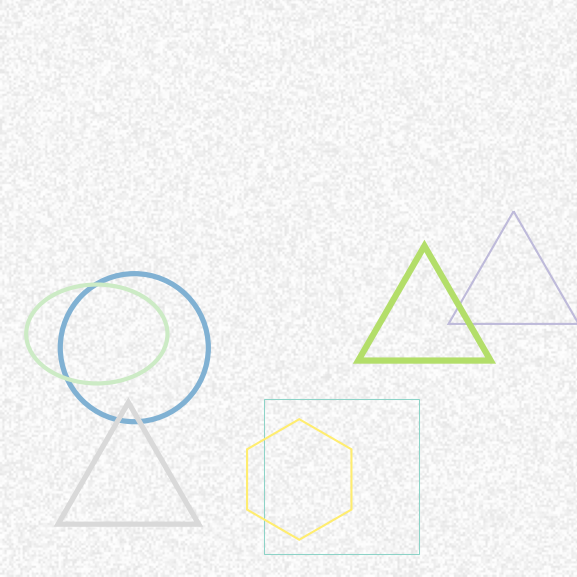[{"shape": "square", "thickness": 0.5, "radius": 0.67, "center": [0.592, 0.174]}, {"shape": "triangle", "thickness": 1, "radius": 0.65, "center": [0.889, 0.503]}, {"shape": "circle", "thickness": 2.5, "radius": 0.64, "center": [0.233, 0.397]}, {"shape": "triangle", "thickness": 3, "radius": 0.66, "center": [0.735, 0.441]}, {"shape": "triangle", "thickness": 2.5, "radius": 0.7, "center": [0.222, 0.162]}, {"shape": "oval", "thickness": 2, "radius": 0.61, "center": [0.168, 0.421]}, {"shape": "hexagon", "thickness": 1, "radius": 0.52, "center": [0.518, 0.169]}]